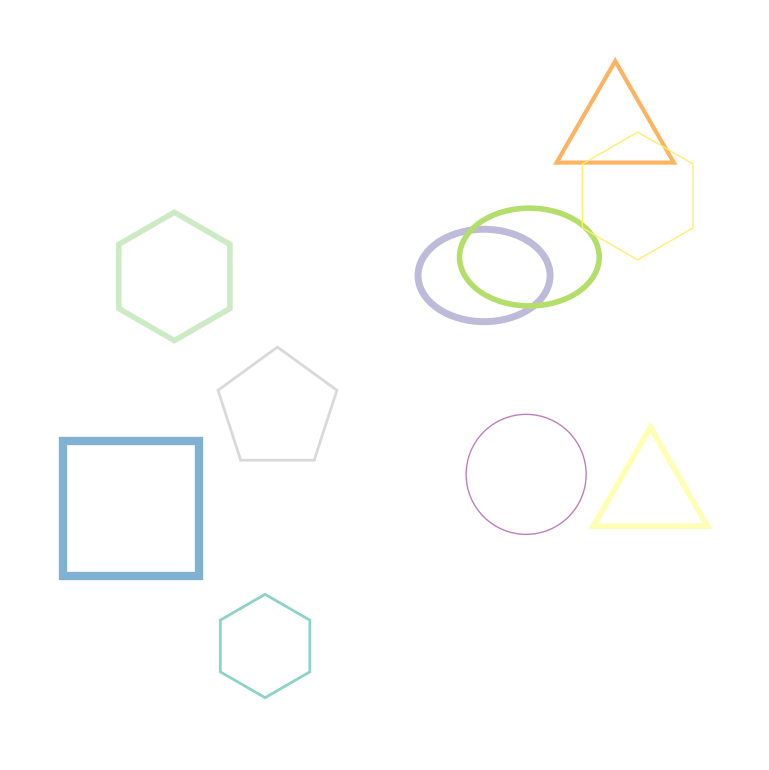[{"shape": "hexagon", "thickness": 1, "radius": 0.34, "center": [0.344, 0.161]}, {"shape": "triangle", "thickness": 2, "radius": 0.43, "center": [0.845, 0.359]}, {"shape": "oval", "thickness": 2.5, "radius": 0.43, "center": [0.629, 0.642]}, {"shape": "square", "thickness": 3, "radius": 0.44, "center": [0.17, 0.34]}, {"shape": "triangle", "thickness": 1.5, "radius": 0.44, "center": [0.799, 0.833]}, {"shape": "oval", "thickness": 2, "radius": 0.45, "center": [0.688, 0.666]}, {"shape": "pentagon", "thickness": 1, "radius": 0.41, "center": [0.36, 0.468]}, {"shape": "circle", "thickness": 0.5, "radius": 0.39, "center": [0.683, 0.384]}, {"shape": "hexagon", "thickness": 2, "radius": 0.42, "center": [0.226, 0.641]}, {"shape": "hexagon", "thickness": 0.5, "radius": 0.42, "center": [0.828, 0.746]}]